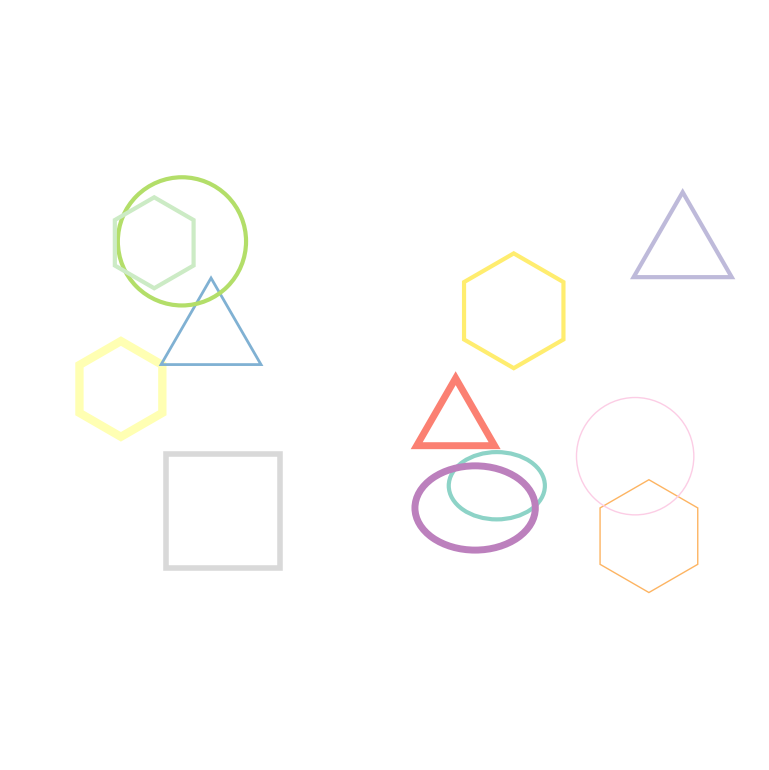[{"shape": "oval", "thickness": 1.5, "radius": 0.31, "center": [0.645, 0.369]}, {"shape": "hexagon", "thickness": 3, "radius": 0.31, "center": [0.157, 0.495]}, {"shape": "triangle", "thickness": 1.5, "radius": 0.37, "center": [0.887, 0.677]}, {"shape": "triangle", "thickness": 2.5, "radius": 0.29, "center": [0.592, 0.45]}, {"shape": "triangle", "thickness": 1, "radius": 0.37, "center": [0.274, 0.564]}, {"shape": "hexagon", "thickness": 0.5, "radius": 0.37, "center": [0.843, 0.304]}, {"shape": "circle", "thickness": 1.5, "radius": 0.42, "center": [0.236, 0.687]}, {"shape": "circle", "thickness": 0.5, "radius": 0.38, "center": [0.825, 0.408]}, {"shape": "square", "thickness": 2, "radius": 0.37, "center": [0.289, 0.337]}, {"shape": "oval", "thickness": 2.5, "radius": 0.39, "center": [0.617, 0.34]}, {"shape": "hexagon", "thickness": 1.5, "radius": 0.3, "center": [0.2, 0.685]}, {"shape": "hexagon", "thickness": 1.5, "radius": 0.37, "center": [0.667, 0.596]}]